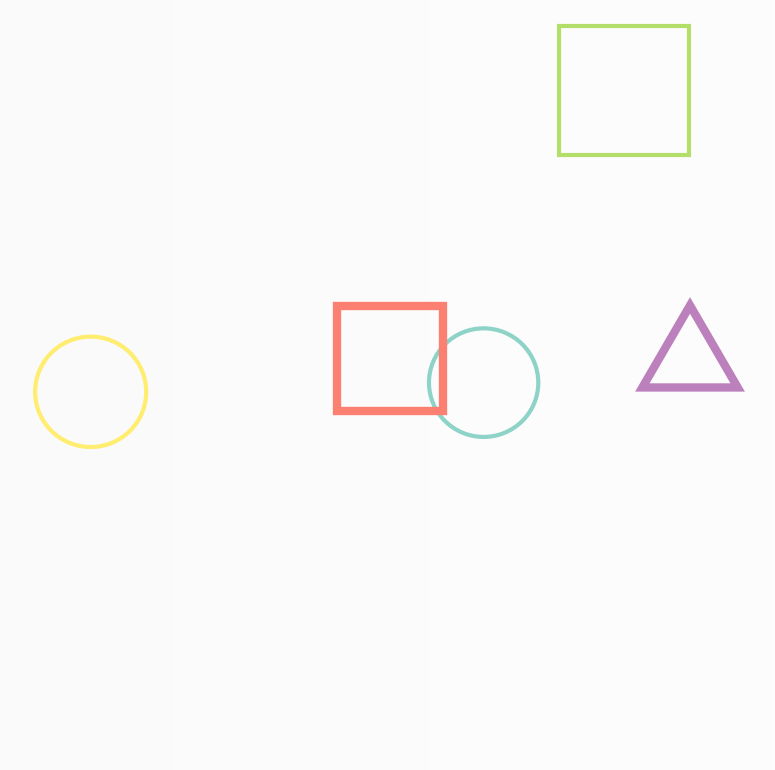[{"shape": "circle", "thickness": 1.5, "radius": 0.35, "center": [0.624, 0.503]}, {"shape": "square", "thickness": 3, "radius": 0.34, "center": [0.503, 0.535]}, {"shape": "square", "thickness": 1.5, "radius": 0.42, "center": [0.805, 0.882]}, {"shape": "triangle", "thickness": 3, "radius": 0.36, "center": [0.89, 0.532]}, {"shape": "circle", "thickness": 1.5, "radius": 0.36, "center": [0.117, 0.491]}]